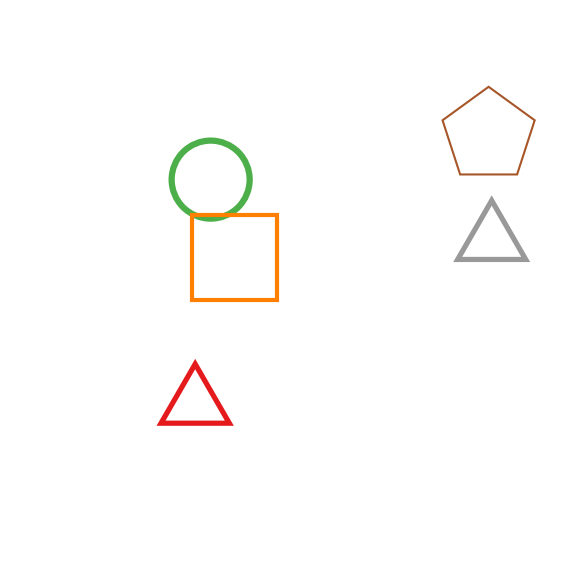[{"shape": "triangle", "thickness": 2.5, "radius": 0.34, "center": [0.338, 0.3]}, {"shape": "circle", "thickness": 3, "radius": 0.34, "center": [0.365, 0.688]}, {"shape": "square", "thickness": 2, "radius": 0.37, "center": [0.406, 0.553]}, {"shape": "pentagon", "thickness": 1, "radius": 0.42, "center": [0.846, 0.765]}, {"shape": "triangle", "thickness": 2.5, "radius": 0.34, "center": [0.851, 0.584]}]